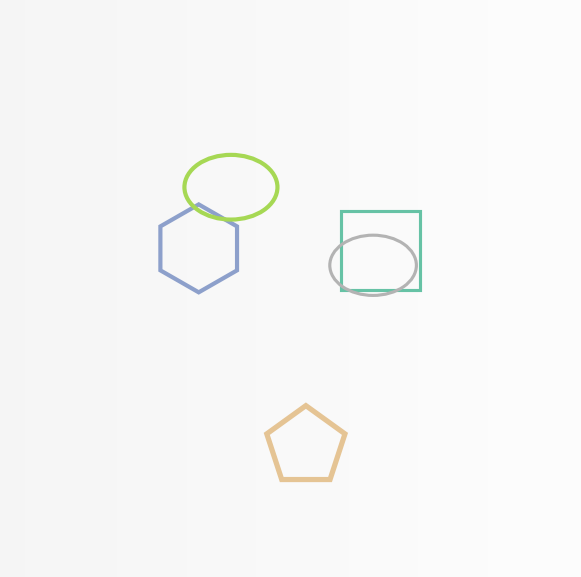[{"shape": "square", "thickness": 1.5, "radius": 0.34, "center": [0.655, 0.565]}, {"shape": "hexagon", "thickness": 2, "radius": 0.38, "center": [0.342, 0.569]}, {"shape": "oval", "thickness": 2, "radius": 0.4, "center": [0.397, 0.675]}, {"shape": "pentagon", "thickness": 2.5, "radius": 0.35, "center": [0.526, 0.226]}, {"shape": "oval", "thickness": 1.5, "radius": 0.37, "center": [0.642, 0.54]}]